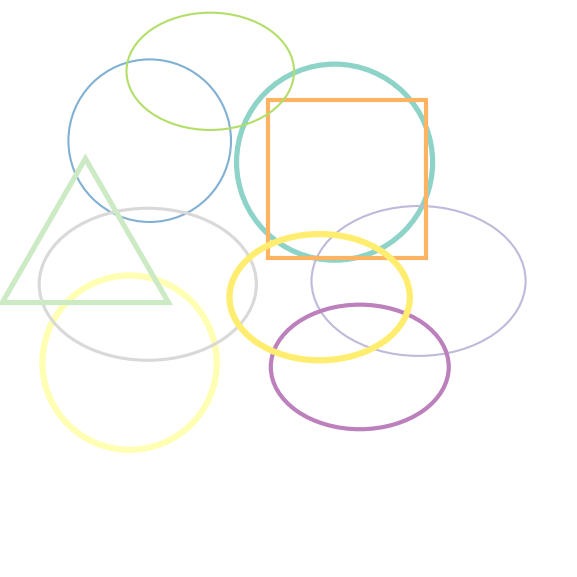[{"shape": "circle", "thickness": 2.5, "radius": 0.85, "center": [0.579, 0.718]}, {"shape": "circle", "thickness": 3, "radius": 0.75, "center": [0.224, 0.371]}, {"shape": "oval", "thickness": 1, "radius": 0.93, "center": [0.725, 0.513]}, {"shape": "circle", "thickness": 1, "radius": 0.7, "center": [0.259, 0.756]}, {"shape": "square", "thickness": 2, "radius": 0.68, "center": [0.6, 0.689]}, {"shape": "oval", "thickness": 1, "radius": 0.73, "center": [0.364, 0.876]}, {"shape": "oval", "thickness": 1.5, "radius": 0.94, "center": [0.256, 0.507]}, {"shape": "oval", "thickness": 2, "radius": 0.77, "center": [0.623, 0.364]}, {"shape": "triangle", "thickness": 2.5, "radius": 0.83, "center": [0.148, 0.558]}, {"shape": "oval", "thickness": 3, "radius": 0.78, "center": [0.554, 0.485]}]